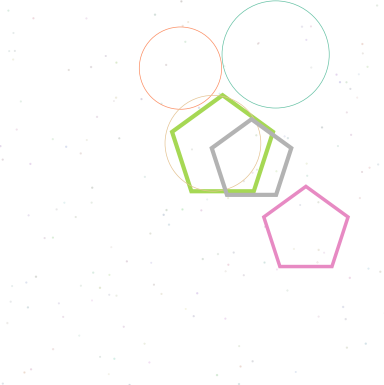[{"shape": "circle", "thickness": 0.5, "radius": 0.7, "center": [0.716, 0.859]}, {"shape": "circle", "thickness": 0.5, "radius": 0.53, "center": [0.469, 0.823]}, {"shape": "pentagon", "thickness": 2.5, "radius": 0.58, "center": [0.795, 0.401]}, {"shape": "pentagon", "thickness": 3, "radius": 0.69, "center": [0.578, 0.615]}, {"shape": "circle", "thickness": 0.5, "radius": 0.62, "center": [0.553, 0.628]}, {"shape": "pentagon", "thickness": 3, "radius": 0.54, "center": [0.653, 0.582]}]